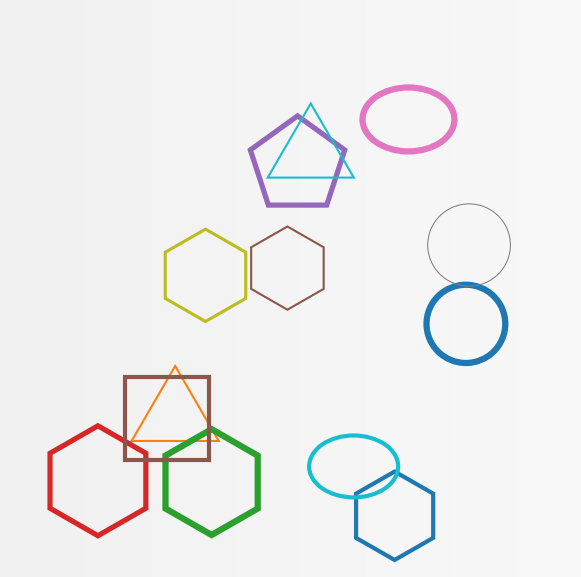[{"shape": "circle", "thickness": 3, "radius": 0.34, "center": [0.802, 0.438]}, {"shape": "hexagon", "thickness": 2, "radius": 0.38, "center": [0.679, 0.106]}, {"shape": "triangle", "thickness": 1, "radius": 0.43, "center": [0.301, 0.279]}, {"shape": "hexagon", "thickness": 3, "radius": 0.46, "center": [0.364, 0.164]}, {"shape": "hexagon", "thickness": 2.5, "radius": 0.48, "center": [0.168, 0.167]}, {"shape": "pentagon", "thickness": 2.5, "radius": 0.43, "center": [0.512, 0.713]}, {"shape": "hexagon", "thickness": 1, "radius": 0.36, "center": [0.494, 0.535]}, {"shape": "square", "thickness": 2, "radius": 0.36, "center": [0.287, 0.274]}, {"shape": "oval", "thickness": 3, "radius": 0.4, "center": [0.703, 0.792]}, {"shape": "circle", "thickness": 0.5, "radius": 0.36, "center": [0.807, 0.575]}, {"shape": "hexagon", "thickness": 1.5, "radius": 0.4, "center": [0.354, 0.522]}, {"shape": "oval", "thickness": 2, "radius": 0.38, "center": [0.608, 0.191]}, {"shape": "triangle", "thickness": 1, "radius": 0.43, "center": [0.535, 0.734]}]